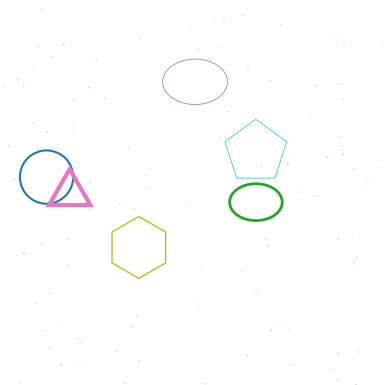[{"shape": "circle", "thickness": 1.5, "radius": 0.35, "center": [0.121, 0.54]}, {"shape": "oval", "thickness": 2, "radius": 0.34, "center": [0.665, 0.475]}, {"shape": "oval", "thickness": 0.5, "radius": 0.42, "center": [0.507, 0.788]}, {"shape": "triangle", "thickness": 3, "radius": 0.31, "center": [0.181, 0.498]}, {"shape": "hexagon", "thickness": 1, "radius": 0.4, "center": [0.361, 0.357]}, {"shape": "pentagon", "thickness": 0.5, "radius": 0.42, "center": [0.664, 0.606]}]